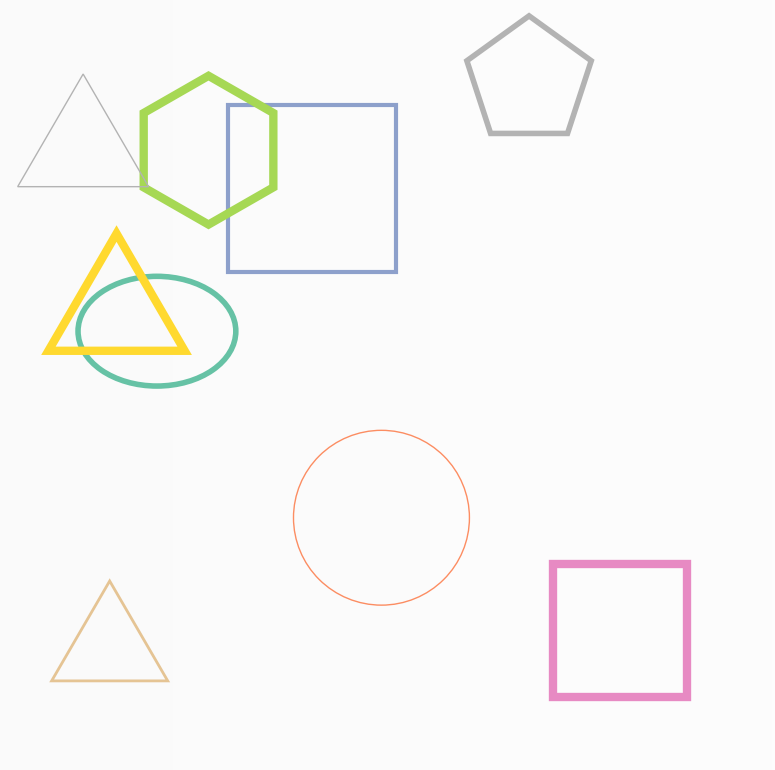[{"shape": "oval", "thickness": 2, "radius": 0.51, "center": [0.202, 0.57]}, {"shape": "circle", "thickness": 0.5, "radius": 0.57, "center": [0.492, 0.328]}, {"shape": "square", "thickness": 1.5, "radius": 0.54, "center": [0.403, 0.755]}, {"shape": "square", "thickness": 3, "radius": 0.43, "center": [0.8, 0.181]}, {"shape": "hexagon", "thickness": 3, "radius": 0.48, "center": [0.269, 0.805]}, {"shape": "triangle", "thickness": 3, "radius": 0.51, "center": [0.15, 0.595]}, {"shape": "triangle", "thickness": 1, "radius": 0.43, "center": [0.142, 0.159]}, {"shape": "triangle", "thickness": 0.5, "radius": 0.49, "center": [0.107, 0.806]}, {"shape": "pentagon", "thickness": 2, "radius": 0.42, "center": [0.683, 0.895]}]